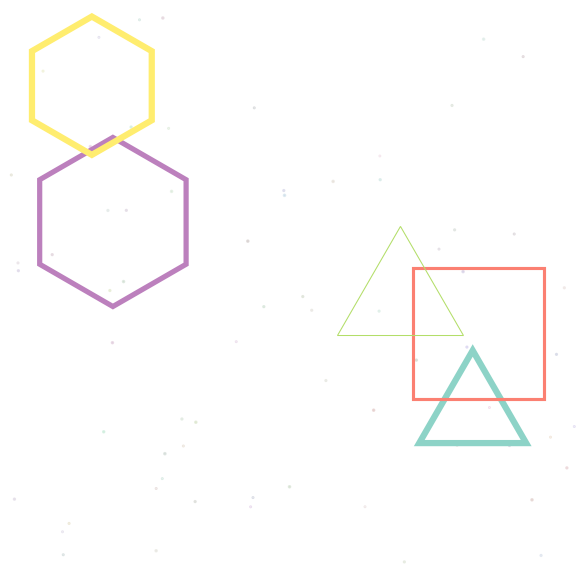[{"shape": "triangle", "thickness": 3, "radius": 0.53, "center": [0.819, 0.285]}, {"shape": "square", "thickness": 1.5, "radius": 0.57, "center": [0.829, 0.422]}, {"shape": "triangle", "thickness": 0.5, "radius": 0.63, "center": [0.693, 0.481]}, {"shape": "hexagon", "thickness": 2.5, "radius": 0.73, "center": [0.195, 0.615]}, {"shape": "hexagon", "thickness": 3, "radius": 0.6, "center": [0.159, 0.851]}]